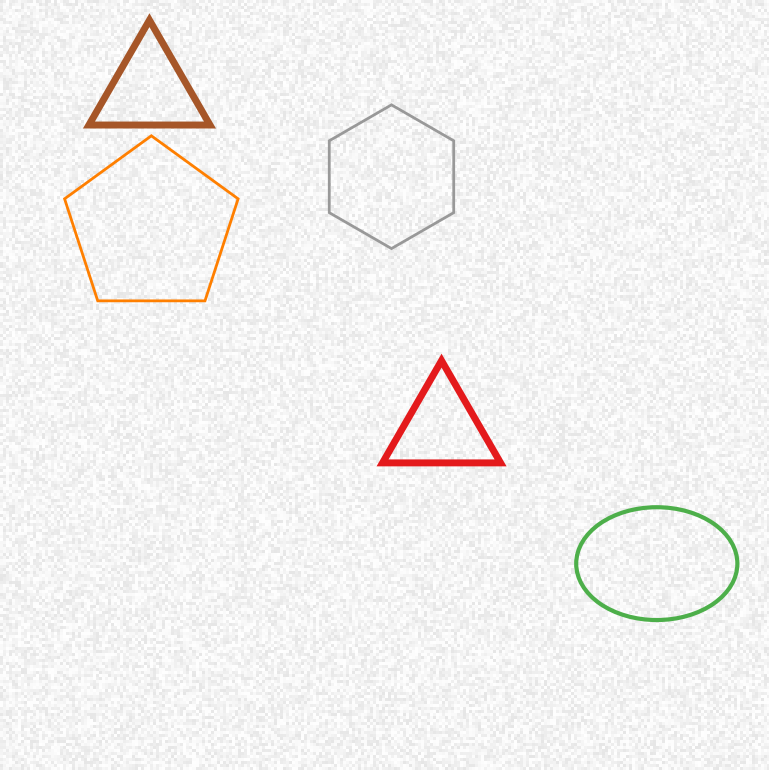[{"shape": "triangle", "thickness": 2.5, "radius": 0.44, "center": [0.573, 0.443]}, {"shape": "oval", "thickness": 1.5, "radius": 0.52, "center": [0.853, 0.268]}, {"shape": "pentagon", "thickness": 1, "radius": 0.59, "center": [0.197, 0.705]}, {"shape": "triangle", "thickness": 2.5, "radius": 0.45, "center": [0.194, 0.883]}, {"shape": "hexagon", "thickness": 1, "radius": 0.47, "center": [0.508, 0.771]}]